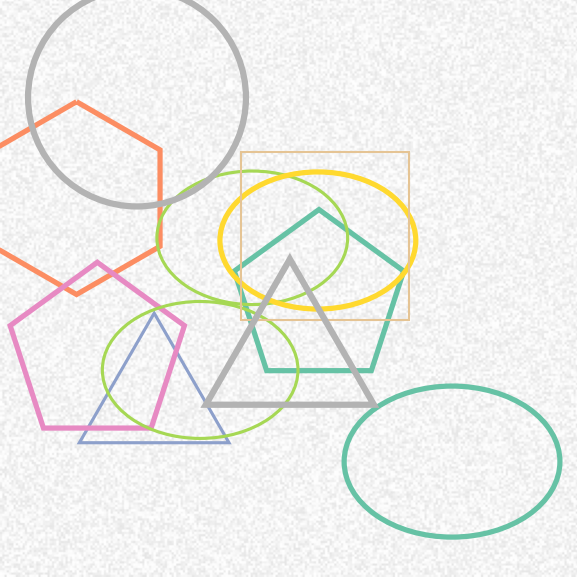[{"shape": "pentagon", "thickness": 2.5, "radius": 0.77, "center": [0.552, 0.482]}, {"shape": "oval", "thickness": 2.5, "radius": 0.93, "center": [0.783, 0.2]}, {"shape": "hexagon", "thickness": 2.5, "radius": 0.83, "center": [0.133, 0.656]}, {"shape": "triangle", "thickness": 1.5, "radius": 0.75, "center": [0.267, 0.307]}, {"shape": "pentagon", "thickness": 2.5, "radius": 0.79, "center": [0.168, 0.386]}, {"shape": "oval", "thickness": 1.5, "radius": 0.83, "center": [0.437, 0.587]}, {"shape": "oval", "thickness": 1.5, "radius": 0.85, "center": [0.347, 0.359]}, {"shape": "oval", "thickness": 2.5, "radius": 0.85, "center": [0.55, 0.583]}, {"shape": "square", "thickness": 1, "radius": 0.73, "center": [0.563, 0.59]}, {"shape": "triangle", "thickness": 3, "radius": 0.84, "center": [0.502, 0.382]}, {"shape": "circle", "thickness": 3, "radius": 0.94, "center": [0.237, 0.83]}]